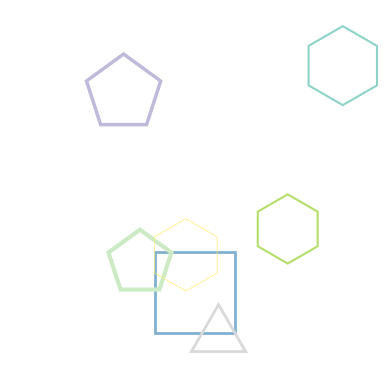[{"shape": "hexagon", "thickness": 1.5, "radius": 0.51, "center": [0.89, 0.83]}, {"shape": "pentagon", "thickness": 2.5, "radius": 0.51, "center": [0.321, 0.758]}, {"shape": "square", "thickness": 2, "radius": 0.52, "center": [0.506, 0.24]}, {"shape": "hexagon", "thickness": 1.5, "radius": 0.45, "center": [0.747, 0.405]}, {"shape": "triangle", "thickness": 2, "radius": 0.41, "center": [0.568, 0.128]}, {"shape": "pentagon", "thickness": 3, "radius": 0.43, "center": [0.364, 0.317]}, {"shape": "hexagon", "thickness": 0.5, "radius": 0.47, "center": [0.483, 0.338]}]